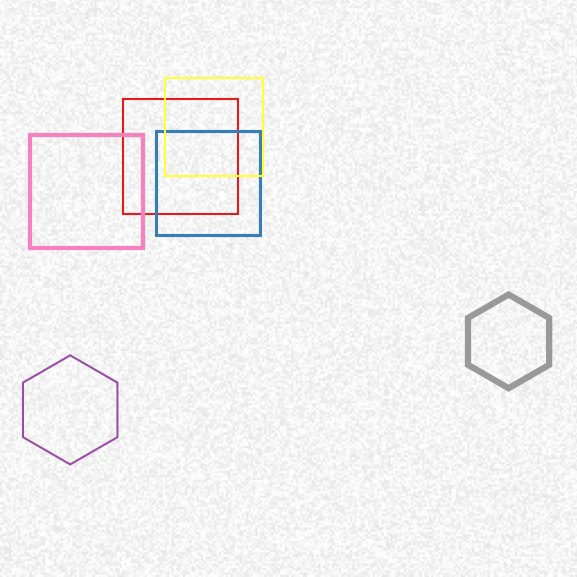[{"shape": "square", "thickness": 1, "radius": 0.5, "center": [0.313, 0.728]}, {"shape": "square", "thickness": 1.5, "radius": 0.45, "center": [0.36, 0.683]}, {"shape": "hexagon", "thickness": 1, "radius": 0.47, "center": [0.122, 0.289]}, {"shape": "square", "thickness": 1, "radius": 0.42, "center": [0.37, 0.78]}, {"shape": "square", "thickness": 2, "radius": 0.49, "center": [0.15, 0.667]}, {"shape": "hexagon", "thickness": 3, "radius": 0.41, "center": [0.881, 0.408]}]